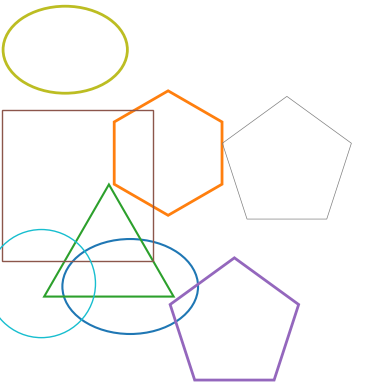[{"shape": "oval", "thickness": 1.5, "radius": 0.88, "center": [0.338, 0.256]}, {"shape": "hexagon", "thickness": 2, "radius": 0.81, "center": [0.437, 0.602]}, {"shape": "triangle", "thickness": 1.5, "radius": 0.97, "center": [0.283, 0.327]}, {"shape": "pentagon", "thickness": 2, "radius": 0.88, "center": [0.609, 0.155]}, {"shape": "square", "thickness": 1, "radius": 0.98, "center": [0.2, 0.519]}, {"shape": "pentagon", "thickness": 0.5, "radius": 0.88, "center": [0.745, 0.574]}, {"shape": "oval", "thickness": 2, "radius": 0.81, "center": [0.169, 0.871]}, {"shape": "circle", "thickness": 1, "radius": 0.7, "center": [0.108, 0.263]}]